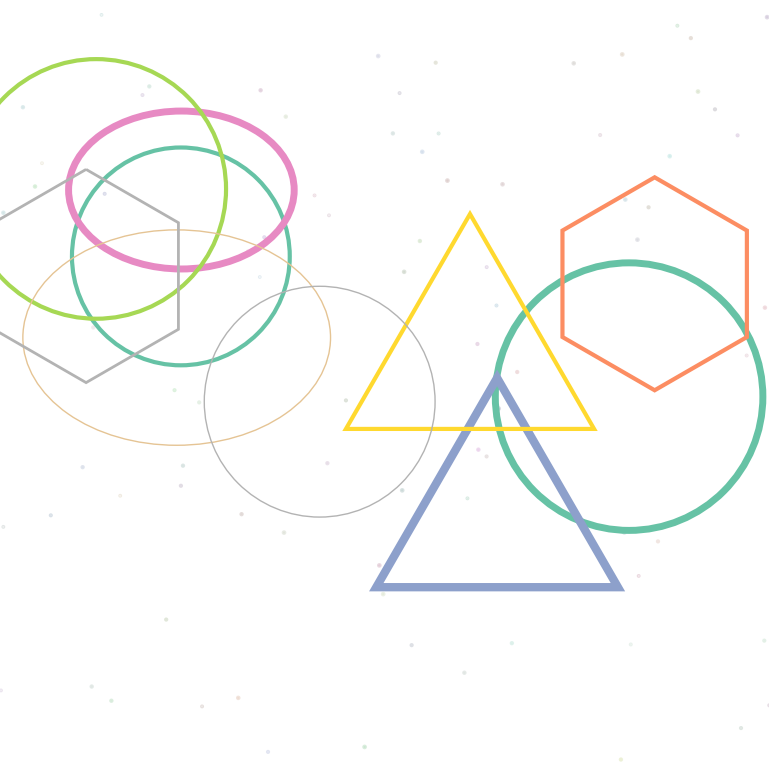[{"shape": "circle", "thickness": 2.5, "radius": 0.87, "center": [0.817, 0.485]}, {"shape": "circle", "thickness": 1.5, "radius": 0.71, "center": [0.235, 0.667]}, {"shape": "hexagon", "thickness": 1.5, "radius": 0.69, "center": [0.85, 0.631]}, {"shape": "triangle", "thickness": 3, "radius": 0.91, "center": [0.646, 0.328]}, {"shape": "oval", "thickness": 2.5, "radius": 0.73, "center": [0.236, 0.753]}, {"shape": "circle", "thickness": 1.5, "radius": 0.84, "center": [0.125, 0.755]}, {"shape": "triangle", "thickness": 1.5, "radius": 0.93, "center": [0.61, 0.536]}, {"shape": "oval", "thickness": 0.5, "radius": 1.0, "center": [0.229, 0.562]}, {"shape": "circle", "thickness": 0.5, "radius": 0.75, "center": [0.415, 0.478]}, {"shape": "hexagon", "thickness": 1, "radius": 0.69, "center": [0.112, 0.642]}]